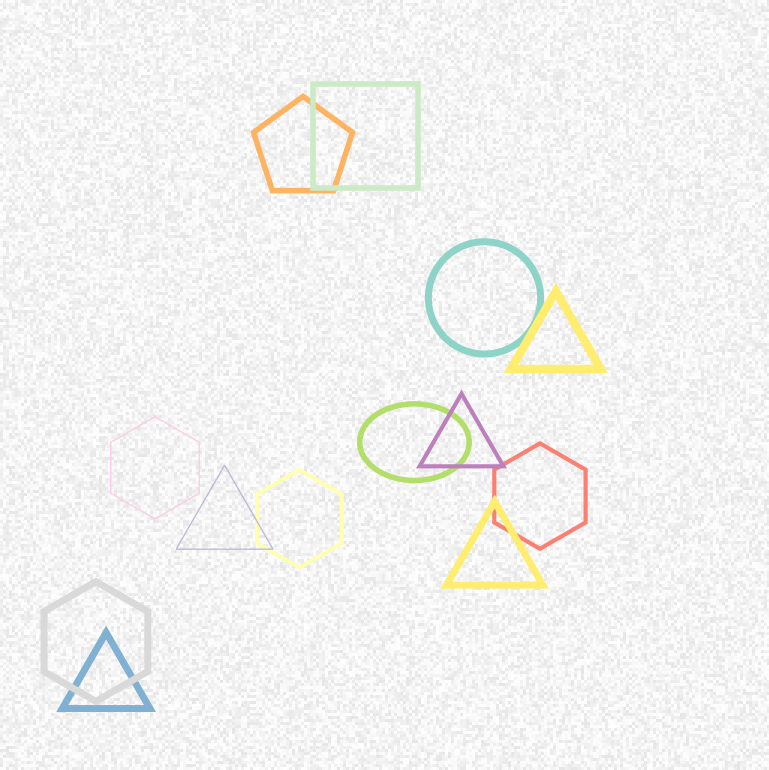[{"shape": "circle", "thickness": 2.5, "radius": 0.36, "center": [0.629, 0.613]}, {"shape": "hexagon", "thickness": 1.5, "radius": 0.32, "center": [0.389, 0.326]}, {"shape": "triangle", "thickness": 0.5, "radius": 0.36, "center": [0.292, 0.323]}, {"shape": "hexagon", "thickness": 1.5, "radius": 0.34, "center": [0.701, 0.356]}, {"shape": "triangle", "thickness": 2.5, "radius": 0.33, "center": [0.138, 0.113]}, {"shape": "pentagon", "thickness": 2, "radius": 0.34, "center": [0.394, 0.807]}, {"shape": "oval", "thickness": 2, "radius": 0.36, "center": [0.538, 0.426]}, {"shape": "hexagon", "thickness": 0.5, "radius": 0.33, "center": [0.201, 0.392]}, {"shape": "hexagon", "thickness": 2.5, "radius": 0.39, "center": [0.125, 0.167]}, {"shape": "triangle", "thickness": 1.5, "radius": 0.31, "center": [0.599, 0.426]}, {"shape": "square", "thickness": 2, "radius": 0.34, "center": [0.475, 0.823]}, {"shape": "triangle", "thickness": 3, "radius": 0.34, "center": [0.722, 0.555]}, {"shape": "triangle", "thickness": 2.5, "radius": 0.36, "center": [0.642, 0.276]}]